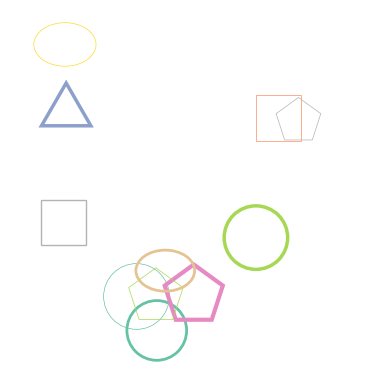[{"shape": "circle", "thickness": 2, "radius": 0.39, "center": [0.407, 0.142]}, {"shape": "circle", "thickness": 0.5, "radius": 0.43, "center": [0.355, 0.23]}, {"shape": "square", "thickness": 0.5, "radius": 0.3, "center": [0.723, 0.693]}, {"shape": "triangle", "thickness": 2.5, "radius": 0.37, "center": [0.172, 0.71]}, {"shape": "pentagon", "thickness": 3, "radius": 0.4, "center": [0.503, 0.234]}, {"shape": "pentagon", "thickness": 0.5, "radius": 0.37, "center": [0.405, 0.23]}, {"shape": "circle", "thickness": 2.5, "radius": 0.41, "center": [0.665, 0.383]}, {"shape": "oval", "thickness": 0.5, "radius": 0.4, "center": [0.169, 0.885]}, {"shape": "oval", "thickness": 2, "radius": 0.38, "center": [0.429, 0.297]}, {"shape": "square", "thickness": 1, "radius": 0.29, "center": [0.165, 0.422]}, {"shape": "pentagon", "thickness": 0.5, "radius": 0.31, "center": [0.775, 0.686]}]